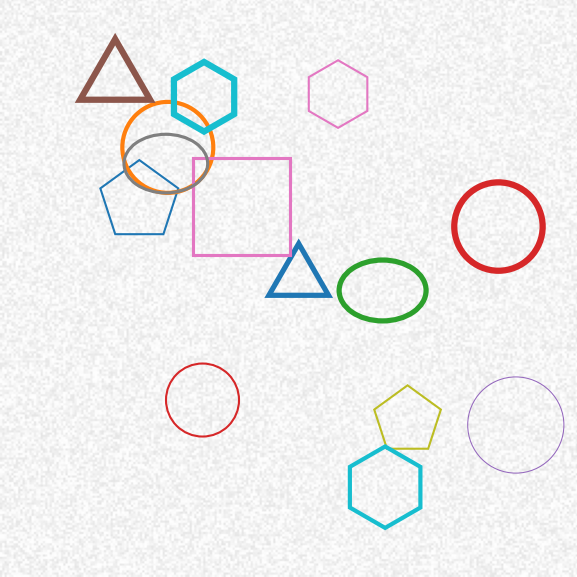[{"shape": "pentagon", "thickness": 1, "radius": 0.35, "center": [0.241, 0.651]}, {"shape": "triangle", "thickness": 2.5, "radius": 0.3, "center": [0.517, 0.518]}, {"shape": "circle", "thickness": 2, "radius": 0.39, "center": [0.291, 0.744]}, {"shape": "oval", "thickness": 2.5, "radius": 0.38, "center": [0.663, 0.496]}, {"shape": "circle", "thickness": 3, "radius": 0.38, "center": [0.863, 0.607]}, {"shape": "circle", "thickness": 1, "radius": 0.32, "center": [0.351, 0.306]}, {"shape": "circle", "thickness": 0.5, "radius": 0.42, "center": [0.893, 0.263]}, {"shape": "triangle", "thickness": 3, "radius": 0.35, "center": [0.199, 0.861]}, {"shape": "square", "thickness": 1.5, "radius": 0.42, "center": [0.418, 0.641]}, {"shape": "hexagon", "thickness": 1, "radius": 0.29, "center": [0.585, 0.836]}, {"shape": "oval", "thickness": 1.5, "radius": 0.36, "center": [0.287, 0.716]}, {"shape": "pentagon", "thickness": 1, "radius": 0.3, "center": [0.706, 0.271]}, {"shape": "hexagon", "thickness": 3, "radius": 0.3, "center": [0.353, 0.832]}, {"shape": "hexagon", "thickness": 2, "radius": 0.35, "center": [0.667, 0.156]}]